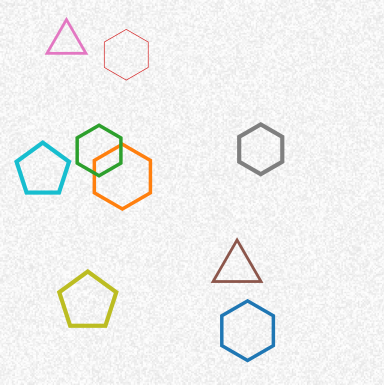[{"shape": "hexagon", "thickness": 2.5, "radius": 0.39, "center": [0.643, 0.141]}, {"shape": "hexagon", "thickness": 2.5, "radius": 0.42, "center": [0.318, 0.541]}, {"shape": "hexagon", "thickness": 2.5, "radius": 0.33, "center": [0.257, 0.609]}, {"shape": "hexagon", "thickness": 0.5, "radius": 0.33, "center": [0.328, 0.858]}, {"shape": "triangle", "thickness": 2, "radius": 0.36, "center": [0.616, 0.305]}, {"shape": "triangle", "thickness": 2, "radius": 0.29, "center": [0.173, 0.891]}, {"shape": "hexagon", "thickness": 3, "radius": 0.32, "center": [0.677, 0.612]}, {"shape": "pentagon", "thickness": 3, "radius": 0.39, "center": [0.228, 0.217]}, {"shape": "pentagon", "thickness": 3, "radius": 0.36, "center": [0.111, 0.558]}]